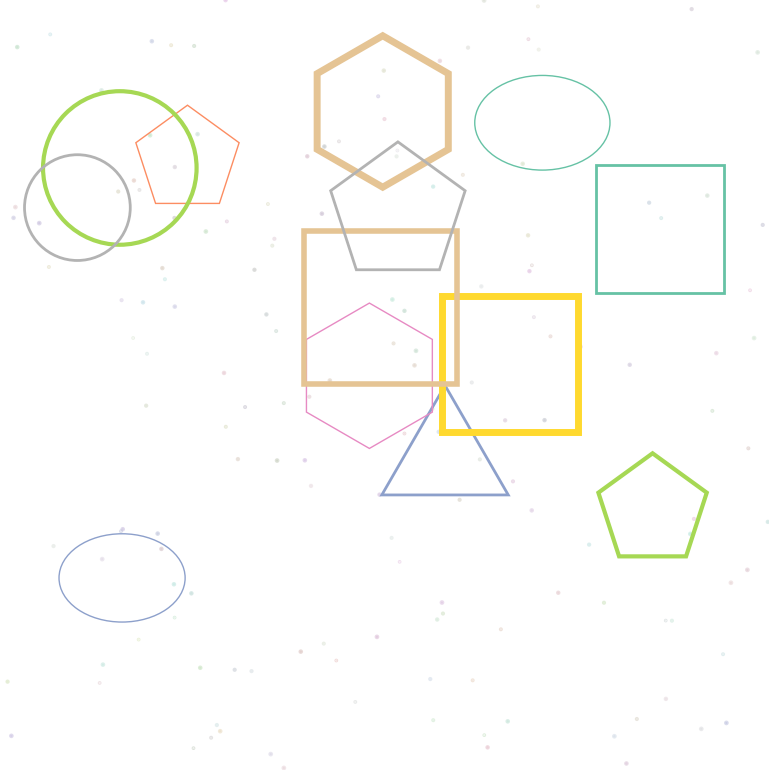[{"shape": "oval", "thickness": 0.5, "radius": 0.44, "center": [0.704, 0.841]}, {"shape": "square", "thickness": 1, "radius": 0.42, "center": [0.857, 0.703]}, {"shape": "pentagon", "thickness": 0.5, "radius": 0.35, "center": [0.243, 0.793]}, {"shape": "triangle", "thickness": 1, "radius": 0.47, "center": [0.578, 0.405]}, {"shape": "oval", "thickness": 0.5, "radius": 0.41, "center": [0.159, 0.249]}, {"shape": "hexagon", "thickness": 0.5, "radius": 0.47, "center": [0.48, 0.512]}, {"shape": "circle", "thickness": 1.5, "radius": 0.5, "center": [0.156, 0.782]}, {"shape": "pentagon", "thickness": 1.5, "radius": 0.37, "center": [0.848, 0.337]}, {"shape": "square", "thickness": 2.5, "radius": 0.44, "center": [0.663, 0.527]}, {"shape": "square", "thickness": 2, "radius": 0.5, "center": [0.494, 0.601]}, {"shape": "hexagon", "thickness": 2.5, "radius": 0.49, "center": [0.497, 0.855]}, {"shape": "pentagon", "thickness": 1, "radius": 0.46, "center": [0.517, 0.724]}, {"shape": "circle", "thickness": 1, "radius": 0.34, "center": [0.101, 0.73]}]